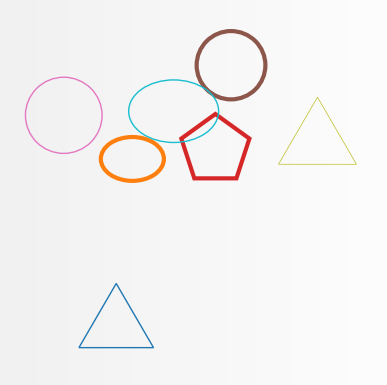[{"shape": "triangle", "thickness": 1, "radius": 0.56, "center": [0.3, 0.153]}, {"shape": "oval", "thickness": 3, "radius": 0.41, "center": [0.342, 0.587]}, {"shape": "pentagon", "thickness": 3, "radius": 0.46, "center": [0.556, 0.611]}, {"shape": "circle", "thickness": 3, "radius": 0.44, "center": [0.596, 0.831]}, {"shape": "circle", "thickness": 1, "radius": 0.49, "center": [0.165, 0.701]}, {"shape": "triangle", "thickness": 0.5, "radius": 0.58, "center": [0.819, 0.631]}, {"shape": "oval", "thickness": 1, "radius": 0.58, "center": [0.448, 0.711]}]